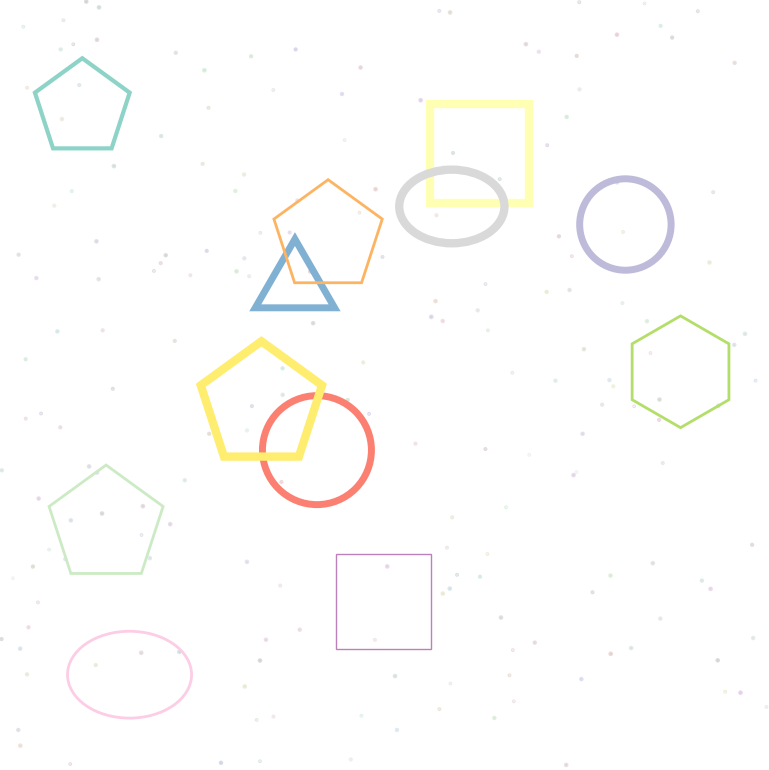[{"shape": "pentagon", "thickness": 1.5, "radius": 0.32, "center": [0.107, 0.86]}, {"shape": "square", "thickness": 3, "radius": 0.32, "center": [0.623, 0.8]}, {"shape": "circle", "thickness": 2.5, "radius": 0.3, "center": [0.812, 0.708]}, {"shape": "circle", "thickness": 2.5, "radius": 0.35, "center": [0.412, 0.415]}, {"shape": "triangle", "thickness": 2.5, "radius": 0.3, "center": [0.383, 0.63]}, {"shape": "pentagon", "thickness": 1, "radius": 0.37, "center": [0.426, 0.693]}, {"shape": "hexagon", "thickness": 1, "radius": 0.36, "center": [0.884, 0.517]}, {"shape": "oval", "thickness": 1, "radius": 0.4, "center": [0.168, 0.124]}, {"shape": "oval", "thickness": 3, "radius": 0.34, "center": [0.587, 0.732]}, {"shape": "square", "thickness": 0.5, "radius": 0.31, "center": [0.498, 0.219]}, {"shape": "pentagon", "thickness": 1, "radius": 0.39, "center": [0.138, 0.318]}, {"shape": "pentagon", "thickness": 3, "radius": 0.41, "center": [0.34, 0.474]}]